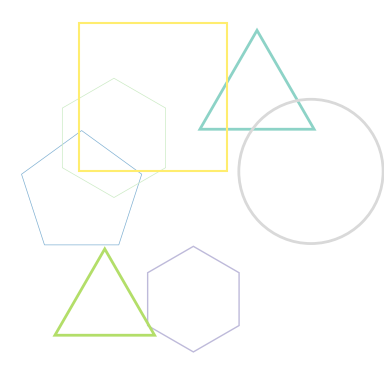[{"shape": "triangle", "thickness": 2, "radius": 0.86, "center": [0.668, 0.75]}, {"shape": "hexagon", "thickness": 1, "radius": 0.69, "center": [0.502, 0.223]}, {"shape": "pentagon", "thickness": 0.5, "radius": 0.82, "center": [0.212, 0.497]}, {"shape": "triangle", "thickness": 2, "radius": 0.75, "center": [0.272, 0.204]}, {"shape": "circle", "thickness": 2, "radius": 0.94, "center": [0.808, 0.555]}, {"shape": "hexagon", "thickness": 0.5, "radius": 0.77, "center": [0.296, 0.642]}, {"shape": "square", "thickness": 1.5, "radius": 0.96, "center": [0.396, 0.747]}]